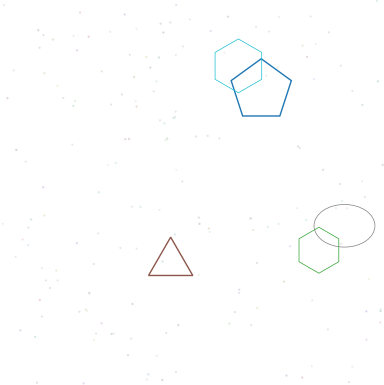[{"shape": "pentagon", "thickness": 1, "radius": 0.41, "center": [0.679, 0.765]}, {"shape": "hexagon", "thickness": 0.5, "radius": 0.3, "center": [0.828, 0.35]}, {"shape": "triangle", "thickness": 1, "radius": 0.33, "center": [0.443, 0.318]}, {"shape": "oval", "thickness": 0.5, "radius": 0.4, "center": [0.895, 0.414]}, {"shape": "hexagon", "thickness": 0.5, "radius": 0.35, "center": [0.619, 0.829]}]